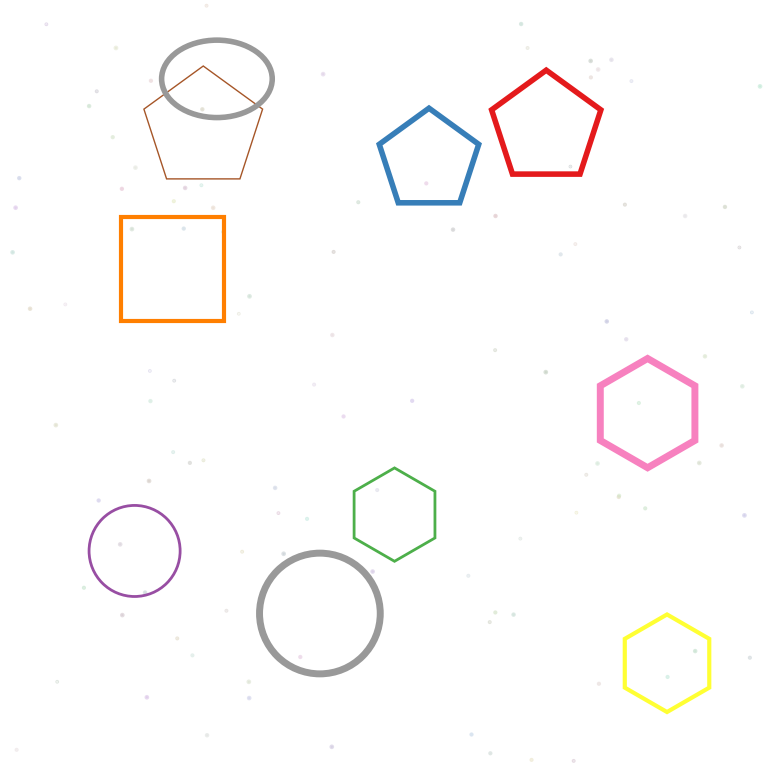[{"shape": "pentagon", "thickness": 2, "radius": 0.37, "center": [0.709, 0.834]}, {"shape": "pentagon", "thickness": 2, "radius": 0.34, "center": [0.557, 0.792]}, {"shape": "hexagon", "thickness": 1, "radius": 0.3, "center": [0.512, 0.332]}, {"shape": "circle", "thickness": 1, "radius": 0.3, "center": [0.175, 0.284]}, {"shape": "square", "thickness": 1.5, "radius": 0.34, "center": [0.224, 0.651]}, {"shape": "hexagon", "thickness": 1.5, "radius": 0.32, "center": [0.866, 0.139]}, {"shape": "pentagon", "thickness": 0.5, "radius": 0.41, "center": [0.264, 0.833]}, {"shape": "hexagon", "thickness": 2.5, "radius": 0.35, "center": [0.841, 0.463]}, {"shape": "oval", "thickness": 2, "radius": 0.36, "center": [0.282, 0.898]}, {"shape": "circle", "thickness": 2.5, "radius": 0.39, "center": [0.415, 0.203]}]